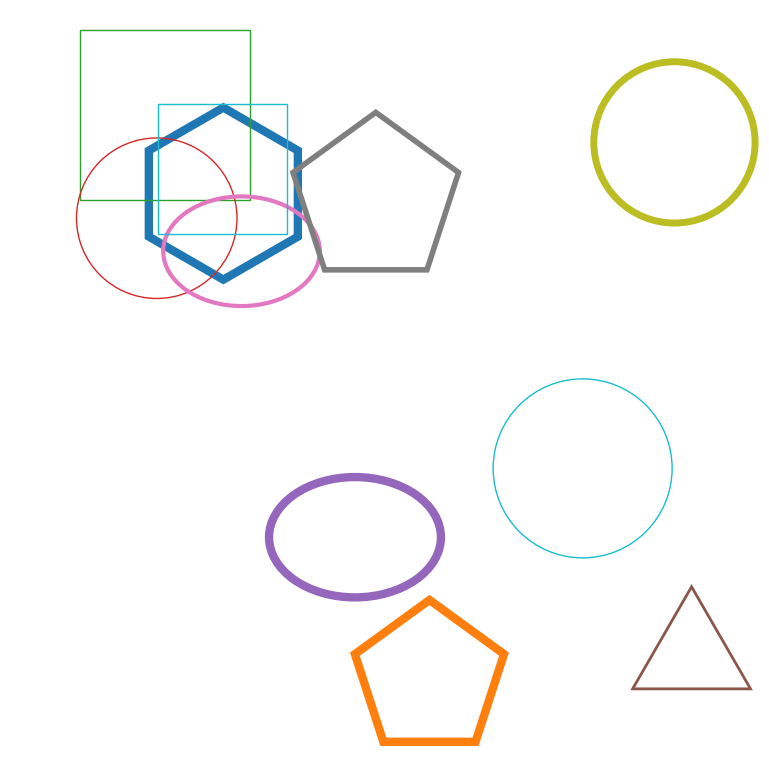[{"shape": "hexagon", "thickness": 3, "radius": 0.56, "center": [0.29, 0.749]}, {"shape": "pentagon", "thickness": 3, "radius": 0.51, "center": [0.558, 0.119]}, {"shape": "square", "thickness": 0.5, "radius": 0.55, "center": [0.215, 0.851]}, {"shape": "circle", "thickness": 0.5, "radius": 0.52, "center": [0.204, 0.717]}, {"shape": "oval", "thickness": 3, "radius": 0.56, "center": [0.461, 0.302]}, {"shape": "triangle", "thickness": 1, "radius": 0.44, "center": [0.898, 0.15]}, {"shape": "oval", "thickness": 1.5, "radius": 0.51, "center": [0.314, 0.674]}, {"shape": "pentagon", "thickness": 2, "radius": 0.57, "center": [0.488, 0.741]}, {"shape": "circle", "thickness": 2.5, "radius": 0.52, "center": [0.876, 0.815]}, {"shape": "square", "thickness": 0.5, "radius": 0.42, "center": [0.289, 0.78]}, {"shape": "circle", "thickness": 0.5, "radius": 0.58, "center": [0.757, 0.392]}]